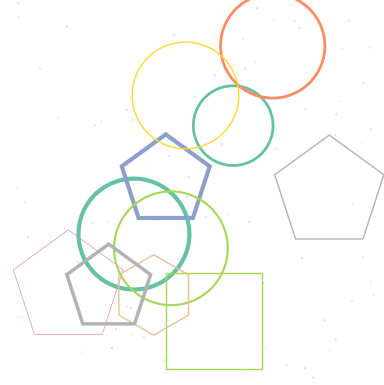[{"shape": "circle", "thickness": 3, "radius": 0.72, "center": [0.348, 0.392]}, {"shape": "circle", "thickness": 2, "radius": 0.52, "center": [0.606, 0.674]}, {"shape": "circle", "thickness": 2, "radius": 0.68, "center": [0.708, 0.881]}, {"shape": "pentagon", "thickness": 3, "radius": 0.6, "center": [0.43, 0.531]}, {"shape": "pentagon", "thickness": 0.5, "radius": 0.75, "center": [0.177, 0.253]}, {"shape": "square", "thickness": 1, "radius": 0.62, "center": [0.556, 0.166]}, {"shape": "circle", "thickness": 1.5, "radius": 0.74, "center": [0.444, 0.355]}, {"shape": "circle", "thickness": 1, "radius": 0.69, "center": [0.482, 0.752]}, {"shape": "hexagon", "thickness": 1, "radius": 0.52, "center": [0.399, 0.234]}, {"shape": "pentagon", "thickness": 1, "radius": 0.75, "center": [0.855, 0.5]}, {"shape": "pentagon", "thickness": 2.5, "radius": 0.57, "center": [0.282, 0.251]}]